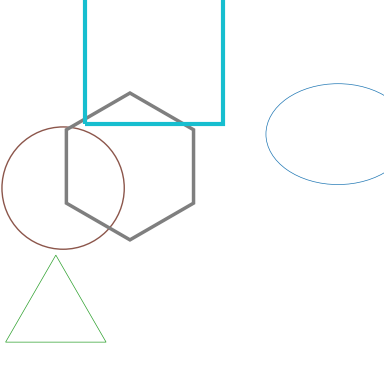[{"shape": "oval", "thickness": 0.5, "radius": 0.94, "center": [0.878, 0.652]}, {"shape": "triangle", "thickness": 0.5, "radius": 0.75, "center": [0.145, 0.187]}, {"shape": "circle", "thickness": 1, "radius": 0.79, "center": [0.164, 0.511]}, {"shape": "hexagon", "thickness": 2.5, "radius": 0.95, "center": [0.338, 0.568]}, {"shape": "square", "thickness": 3, "radius": 0.89, "center": [0.4, 0.857]}]